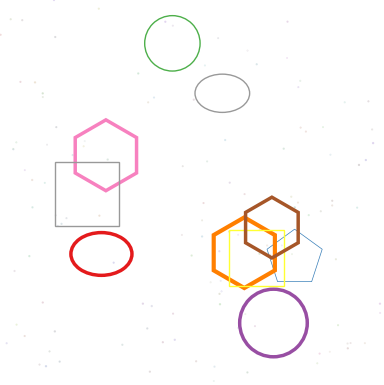[{"shape": "oval", "thickness": 2.5, "radius": 0.4, "center": [0.263, 0.34]}, {"shape": "pentagon", "thickness": 0.5, "radius": 0.38, "center": [0.765, 0.329]}, {"shape": "circle", "thickness": 1, "radius": 0.36, "center": [0.448, 0.887]}, {"shape": "circle", "thickness": 2.5, "radius": 0.44, "center": [0.71, 0.161]}, {"shape": "hexagon", "thickness": 3, "radius": 0.46, "center": [0.635, 0.344]}, {"shape": "square", "thickness": 1, "radius": 0.36, "center": [0.666, 0.33]}, {"shape": "hexagon", "thickness": 2.5, "radius": 0.39, "center": [0.706, 0.409]}, {"shape": "hexagon", "thickness": 2.5, "radius": 0.46, "center": [0.275, 0.597]}, {"shape": "square", "thickness": 1, "radius": 0.42, "center": [0.226, 0.497]}, {"shape": "oval", "thickness": 1, "radius": 0.35, "center": [0.577, 0.758]}]